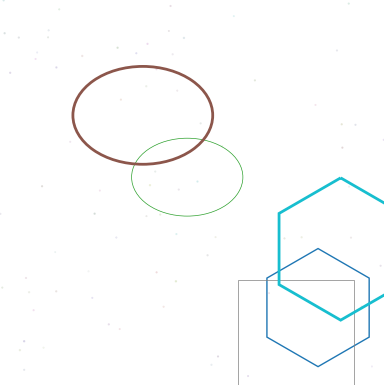[{"shape": "hexagon", "thickness": 1, "radius": 0.77, "center": [0.826, 0.201]}, {"shape": "oval", "thickness": 0.5, "radius": 0.72, "center": [0.486, 0.54]}, {"shape": "oval", "thickness": 2, "radius": 0.91, "center": [0.371, 0.7]}, {"shape": "square", "thickness": 0.5, "radius": 0.75, "center": [0.769, 0.122]}, {"shape": "hexagon", "thickness": 2, "radius": 0.92, "center": [0.885, 0.353]}]